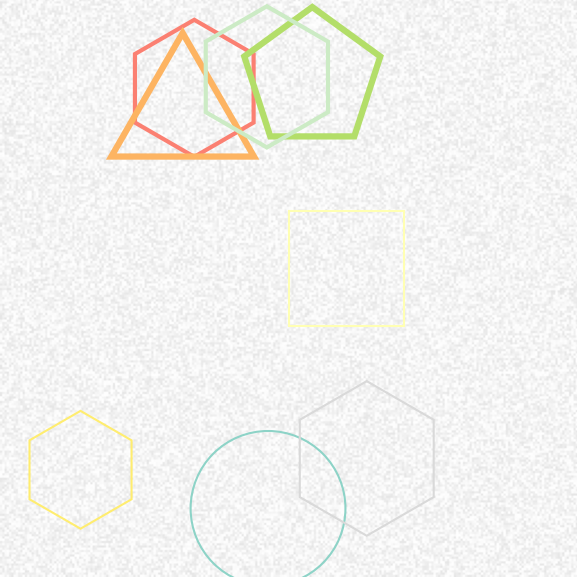[{"shape": "circle", "thickness": 1, "radius": 0.67, "center": [0.464, 0.119]}, {"shape": "square", "thickness": 1, "radius": 0.5, "center": [0.6, 0.534]}, {"shape": "hexagon", "thickness": 2, "radius": 0.59, "center": [0.336, 0.846]}, {"shape": "triangle", "thickness": 3, "radius": 0.71, "center": [0.316, 0.799]}, {"shape": "pentagon", "thickness": 3, "radius": 0.62, "center": [0.541, 0.863]}, {"shape": "hexagon", "thickness": 1, "radius": 0.67, "center": [0.635, 0.205]}, {"shape": "hexagon", "thickness": 2, "radius": 0.61, "center": [0.462, 0.866]}, {"shape": "hexagon", "thickness": 1, "radius": 0.51, "center": [0.139, 0.186]}]